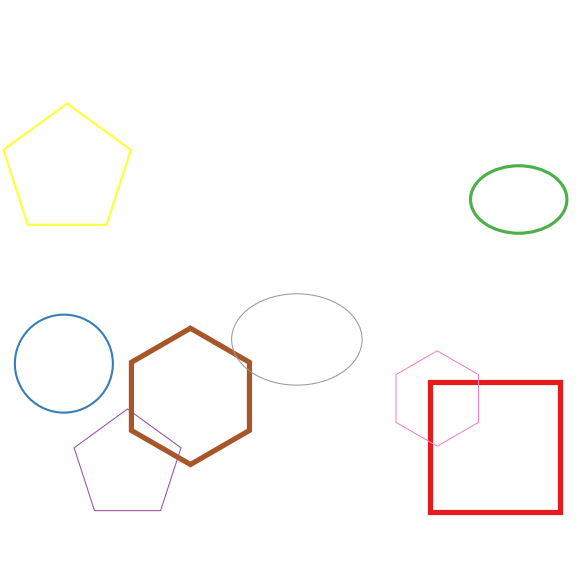[{"shape": "square", "thickness": 2.5, "radius": 0.56, "center": [0.857, 0.224]}, {"shape": "circle", "thickness": 1, "radius": 0.42, "center": [0.111, 0.369]}, {"shape": "oval", "thickness": 1.5, "radius": 0.42, "center": [0.898, 0.654]}, {"shape": "pentagon", "thickness": 0.5, "radius": 0.49, "center": [0.221, 0.194]}, {"shape": "pentagon", "thickness": 1, "radius": 0.58, "center": [0.116, 0.704]}, {"shape": "hexagon", "thickness": 2.5, "radius": 0.59, "center": [0.33, 0.313]}, {"shape": "hexagon", "thickness": 0.5, "radius": 0.41, "center": [0.757, 0.309]}, {"shape": "oval", "thickness": 0.5, "radius": 0.56, "center": [0.514, 0.411]}]